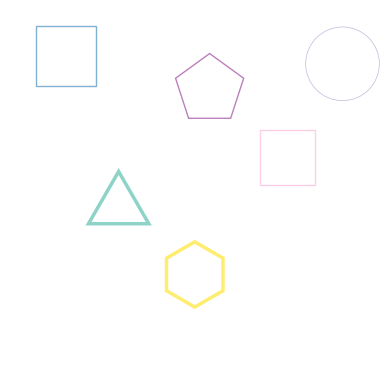[{"shape": "triangle", "thickness": 2.5, "radius": 0.45, "center": [0.308, 0.464]}, {"shape": "circle", "thickness": 0.5, "radius": 0.48, "center": [0.89, 0.834]}, {"shape": "square", "thickness": 1, "radius": 0.39, "center": [0.171, 0.855]}, {"shape": "square", "thickness": 1, "radius": 0.36, "center": [0.746, 0.59]}, {"shape": "pentagon", "thickness": 1, "radius": 0.46, "center": [0.544, 0.768]}, {"shape": "hexagon", "thickness": 2.5, "radius": 0.42, "center": [0.506, 0.287]}]